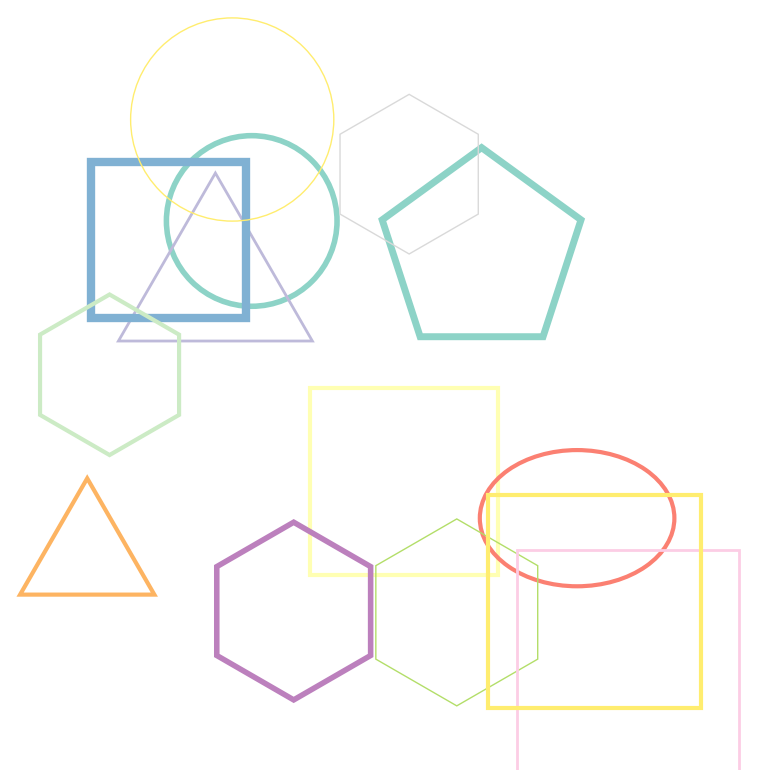[{"shape": "circle", "thickness": 2, "radius": 0.55, "center": [0.327, 0.713]}, {"shape": "pentagon", "thickness": 2.5, "radius": 0.68, "center": [0.625, 0.673]}, {"shape": "square", "thickness": 1.5, "radius": 0.61, "center": [0.525, 0.375]}, {"shape": "triangle", "thickness": 1, "radius": 0.73, "center": [0.28, 0.63]}, {"shape": "oval", "thickness": 1.5, "radius": 0.63, "center": [0.749, 0.327]}, {"shape": "square", "thickness": 3, "radius": 0.5, "center": [0.219, 0.688]}, {"shape": "triangle", "thickness": 1.5, "radius": 0.5, "center": [0.113, 0.278]}, {"shape": "hexagon", "thickness": 0.5, "radius": 0.61, "center": [0.593, 0.205]}, {"shape": "square", "thickness": 1, "radius": 0.72, "center": [0.816, 0.141]}, {"shape": "hexagon", "thickness": 0.5, "radius": 0.52, "center": [0.531, 0.774]}, {"shape": "hexagon", "thickness": 2, "radius": 0.58, "center": [0.381, 0.206]}, {"shape": "hexagon", "thickness": 1.5, "radius": 0.52, "center": [0.142, 0.513]}, {"shape": "circle", "thickness": 0.5, "radius": 0.66, "center": [0.302, 0.845]}, {"shape": "square", "thickness": 1.5, "radius": 0.69, "center": [0.772, 0.219]}]